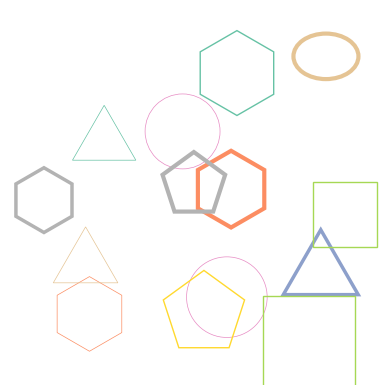[{"shape": "hexagon", "thickness": 1, "radius": 0.55, "center": [0.615, 0.81]}, {"shape": "triangle", "thickness": 0.5, "radius": 0.48, "center": [0.271, 0.631]}, {"shape": "hexagon", "thickness": 3, "radius": 0.5, "center": [0.6, 0.509]}, {"shape": "hexagon", "thickness": 0.5, "radius": 0.48, "center": [0.232, 0.185]}, {"shape": "triangle", "thickness": 2.5, "radius": 0.56, "center": [0.833, 0.291]}, {"shape": "circle", "thickness": 0.5, "radius": 0.52, "center": [0.589, 0.228]}, {"shape": "circle", "thickness": 0.5, "radius": 0.49, "center": [0.474, 0.659]}, {"shape": "square", "thickness": 1, "radius": 0.6, "center": [0.803, 0.112]}, {"shape": "square", "thickness": 1, "radius": 0.42, "center": [0.896, 0.443]}, {"shape": "pentagon", "thickness": 1, "radius": 0.55, "center": [0.53, 0.187]}, {"shape": "oval", "thickness": 3, "radius": 0.42, "center": [0.847, 0.854]}, {"shape": "triangle", "thickness": 0.5, "radius": 0.48, "center": [0.222, 0.314]}, {"shape": "hexagon", "thickness": 2.5, "radius": 0.42, "center": [0.114, 0.48]}, {"shape": "pentagon", "thickness": 3, "radius": 0.43, "center": [0.504, 0.52]}]